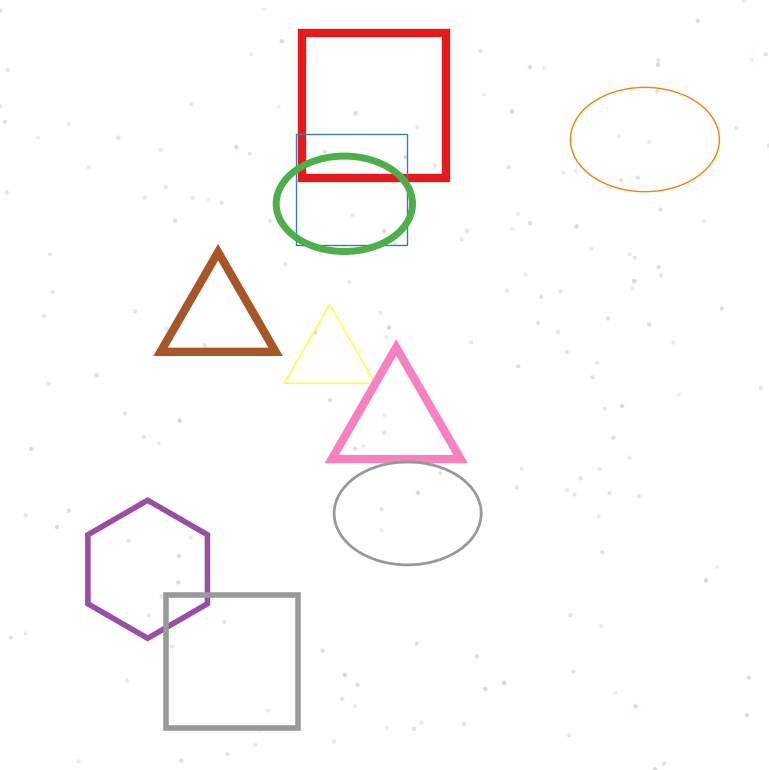[{"shape": "square", "thickness": 3, "radius": 0.47, "center": [0.486, 0.863]}, {"shape": "square", "thickness": 0.5, "radius": 0.36, "center": [0.457, 0.754]}, {"shape": "oval", "thickness": 2.5, "radius": 0.44, "center": [0.447, 0.735]}, {"shape": "hexagon", "thickness": 2, "radius": 0.45, "center": [0.192, 0.261]}, {"shape": "oval", "thickness": 0.5, "radius": 0.48, "center": [0.838, 0.819]}, {"shape": "triangle", "thickness": 0.5, "radius": 0.34, "center": [0.428, 0.536]}, {"shape": "triangle", "thickness": 3, "radius": 0.43, "center": [0.283, 0.586]}, {"shape": "triangle", "thickness": 3, "radius": 0.48, "center": [0.515, 0.452]}, {"shape": "oval", "thickness": 1, "radius": 0.48, "center": [0.529, 0.333]}, {"shape": "square", "thickness": 2, "radius": 0.43, "center": [0.301, 0.141]}]